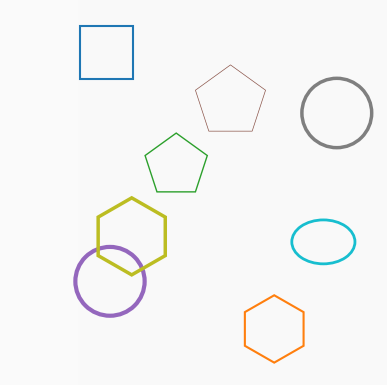[{"shape": "square", "thickness": 1.5, "radius": 0.34, "center": [0.274, 0.864]}, {"shape": "hexagon", "thickness": 1.5, "radius": 0.44, "center": [0.708, 0.146]}, {"shape": "pentagon", "thickness": 1, "radius": 0.42, "center": [0.455, 0.57]}, {"shape": "circle", "thickness": 3, "radius": 0.45, "center": [0.284, 0.269]}, {"shape": "pentagon", "thickness": 0.5, "radius": 0.48, "center": [0.595, 0.736]}, {"shape": "circle", "thickness": 2.5, "radius": 0.45, "center": [0.869, 0.707]}, {"shape": "hexagon", "thickness": 2.5, "radius": 0.5, "center": [0.34, 0.386]}, {"shape": "oval", "thickness": 2, "radius": 0.41, "center": [0.835, 0.372]}]